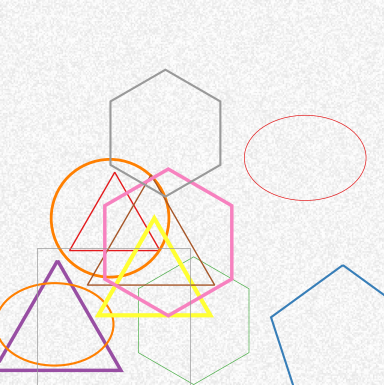[{"shape": "triangle", "thickness": 1, "radius": 0.68, "center": [0.298, 0.417]}, {"shape": "oval", "thickness": 0.5, "radius": 0.79, "center": [0.793, 0.59]}, {"shape": "pentagon", "thickness": 1.5, "radius": 0.98, "center": [0.891, 0.115]}, {"shape": "hexagon", "thickness": 0.5, "radius": 0.83, "center": [0.503, 0.167]}, {"shape": "triangle", "thickness": 2.5, "radius": 0.95, "center": [0.149, 0.133]}, {"shape": "circle", "thickness": 2, "radius": 0.76, "center": [0.286, 0.433]}, {"shape": "oval", "thickness": 1.5, "radius": 0.76, "center": [0.142, 0.158]}, {"shape": "triangle", "thickness": 3, "radius": 0.84, "center": [0.401, 0.265]}, {"shape": "triangle", "thickness": 1, "radius": 0.95, "center": [0.392, 0.355]}, {"shape": "hexagon", "thickness": 2.5, "radius": 0.95, "center": [0.437, 0.37]}, {"shape": "hexagon", "thickness": 1.5, "radius": 0.82, "center": [0.43, 0.654]}, {"shape": "square", "thickness": 0.5, "radius": 1.0, "center": [0.295, 0.156]}]